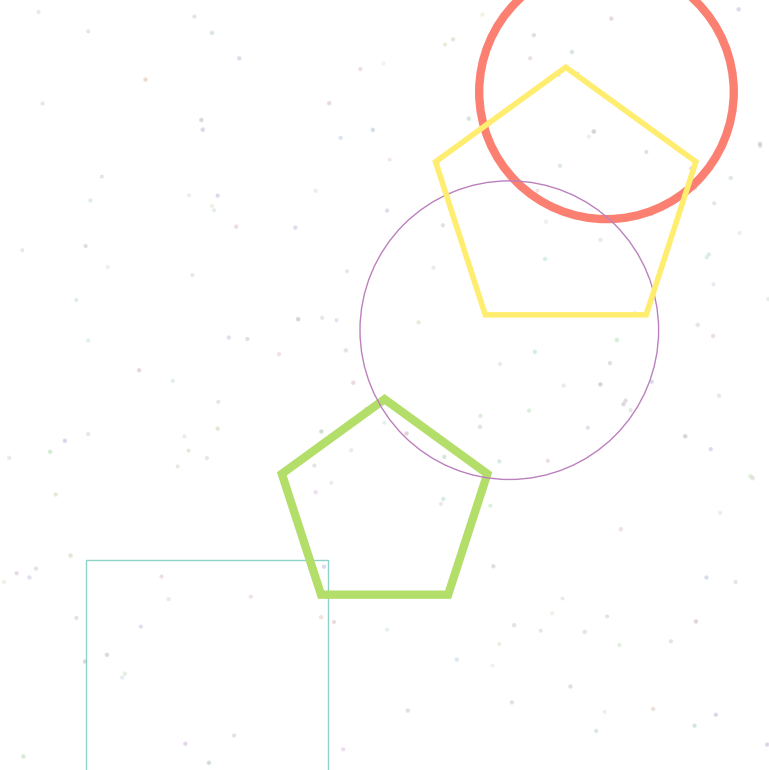[{"shape": "square", "thickness": 0.5, "radius": 0.79, "center": [0.269, 0.115]}, {"shape": "circle", "thickness": 3, "radius": 0.83, "center": [0.788, 0.881]}, {"shape": "pentagon", "thickness": 3, "radius": 0.7, "center": [0.499, 0.341]}, {"shape": "circle", "thickness": 0.5, "radius": 0.97, "center": [0.661, 0.571]}, {"shape": "pentagon", "thickness": 2, "radius": 0.89, "center": [0.735, 0.735]}]